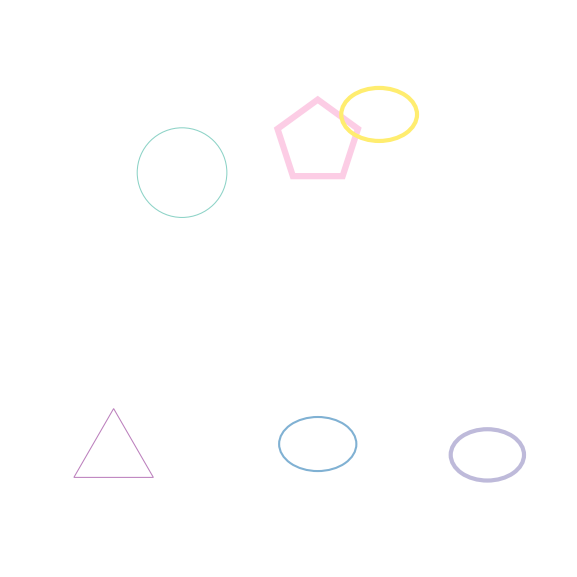[{"shape": "circle", "thickness": 0.5, "radius": 0.39, "center": [0.315, 0.7]}, {"shape": "oval", "thickness": 2, "radius": 0.32, "center": [0.844, 0.211]}, {"shape": "oval", "thickness": 1, "radius": 0.33, "center": [0.55, 0.23]}, {"shape": "pentagon", "thickness": 3, "radius": 0.37, "center": [0.55, 0.753]}, {"shape": "triangle", "thickness": 0.5, "radius": 0.4, "center": [0.197, 0.212]}, {"shape": "oval", "thickness": 2, "radius": 0.33, "center": [0.657, 0.801]}]